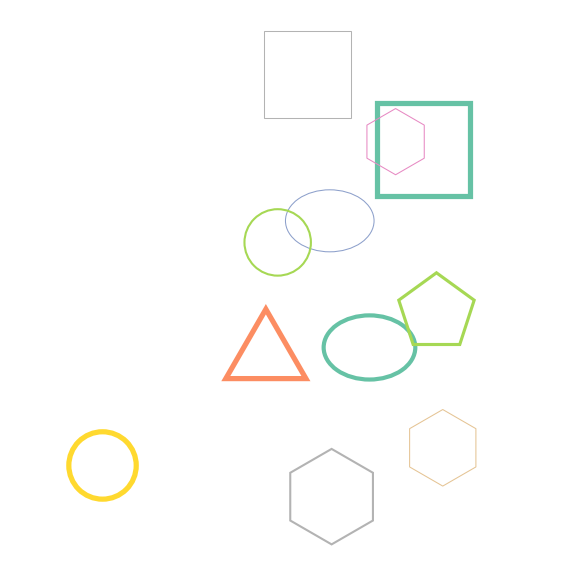[{"shape": "square", "thickness": 2.5, "radius": 0.4, "center": [0.734, 0.74]}, {"shape": "oval", "thickness": 2, "radius": 0.4, "center": [0.64, 0.397]}, {"shape": "triangle", "thickness": 2.5, "radius": 0.4, "center": [0.46, 0.384]}, {"shape": "oval", "thickness": 0.5, "radius": 0.38, "center": [0.571, 0.617]}, {"shape": "hexagon", "thickness": 0.5, "radius": 0.29, "center": [0.685, 0.754]}, {"shape": "circle", "thickness": 1, "radius": 0.29, "center": [0.481, 0.579]}, {"shape": "pentagon", "thickness": 1.5, "radius": 0.34, "center": [0.756, 0.458]}, {"shape": "circle", "thickness": 2.5, "radius": 0.29, "center": [0.178, 0.193]}, {"shape": "hexagon", "thickness": 0.5, "radius": 0.33, "center": [0.767, 0.224]}, {"shape": "hexagon", "thickness": 1, "radius": 0.41, "center": [0.574, 0.139]}, {"shape": "square", "thickness": 0.5, "radius": 0.38, "center": [0.533, 0.87]}]